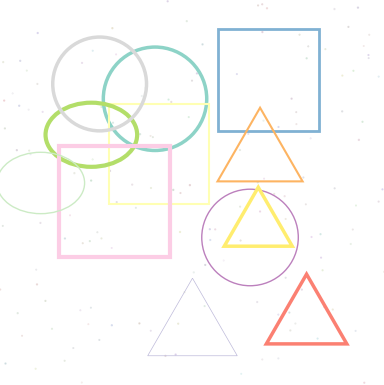[{"shape": "circle", "thickness": 2.5, "radius": 0.67, "center": [0.403, 0.743]}, {"shape": "square", "thickness": 1.5, "radius": 0.65, "center": [0.414, 0.601]}, {"shape": "triangle", "thickness": 0.5, "radius": 0.67, "center": [0.5, 0.143]}, {"shape": "triangle", "thickness": 2.5, "radius": 0.6, "center": [0.796, 0.167]}, {"shape": "square", "thickness": 2, "radius": 0.66, "center": [0.697, 0.792]}, {"shape": "triangle", "thickness": 1.5, "radius": 0.64, "center": [0.675, 0.593]}, {"shape": "oval", "thickness": 3, "radius": 0.59, "center": [0.237, 0.65]}, {"shape": "square", "thickness": 3, "radius": 0.72, "center": [0.297, 0.477]}, {"shape": "circle", "thickness": 2.5, "radius": 0.61, "center": [0.259, 0.782]}, {"shape": "circle", "thickness": 1, "radius": 0.63, "center": [0.649, 0.383]}, {"shape": "oval", "thickness": 1, "radius": 0.57, "center": [0.106, 0.525]}, {"shape": "triangle", "thickness": 2.5, "radius": 0.51, "center": [0.671, 0.411]}]